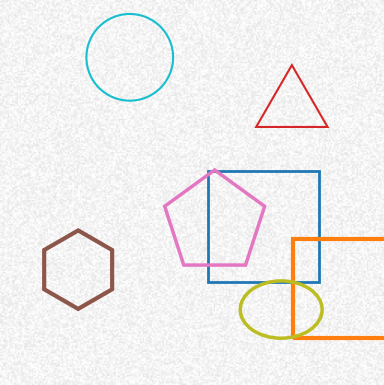[{"shape": "square", "thickness": 2, "radius": 0.72, "center": [0.685, 0.411]}, {"shape": "square", "thickness": 3, "radius": 0.64, "center": [0.89, 0.251]}, {"shape": "triangle", "thickness": 1.5, "radius": 0.54, "center": [0.758, 0.724]}, {"shape": "hexagon", "thickness": 3, "radius": 0.51, "center": [0.203, 0.3]}, {"shape": "pentagon", "thickness": 2.5, "radius": 0.68, "center": [0.558, 0.422]}, {"shape": "oval", "thickness": 2.5, "radius": 0.53, "center": [0.73, 0.196]}, {"shape": "circle", "thickness": 1.5, "radius": 0.56, "center": [0.337, 0.851]}]